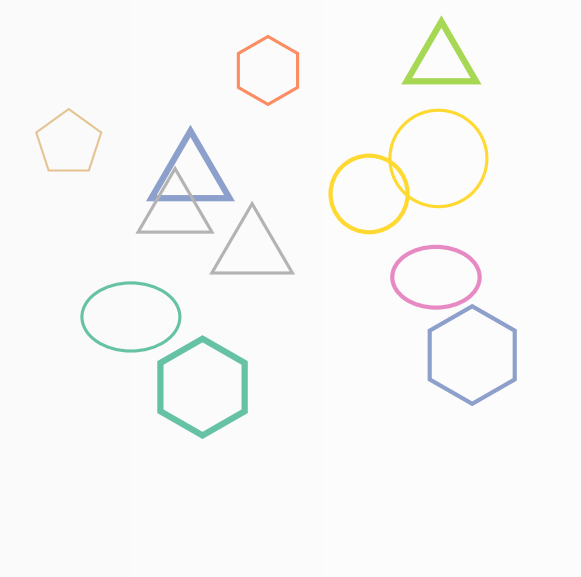[{"shape": "hexagon", "thickness": 3, "radius": 0.42, "center": [0.348, 0.329]}, {"shape": "oval", "thickness": 1.5, "radius": 0.42, "center": [0.225, 0.45]}, {"shape": "hexagon", "thickness": 1.5, "radius": 0.29, "center": [0.461, 0.877]}, {"shape": "hexagon", "thickness": 2, "radius": 0.42, "center": [0.812, 0.384]}, {"shape": "triangle", "thickness": 3, "radius": 0.39, "center": [0.328, 0.695]}, {"shape": "oval", "thickness": 2, "radius": 0.38, "center": [0.75, 0.519]}, {"shape": "triangle", "thickness": 3, "radius": 0.34, "center": [0.759, 0.893]}, {"shape": "circle", "thickness": 1.5, "radius": 0.42, "center": [0.754, 0.725]}, {"shape": "circle", "thickness": 2, "radius": 0.33, "center": [0.635, 0.663]}, {"shape": "pentagon", "thickness": 1, "radius": 0.29, "center": [0.118, 0.751]}, {"shape": "triangle", "thickness": 1.5, "radius": 0.37, "center": [0.301, 0.634]}, {"shape": "triangle", "thickness": 1.5, "radius": 0.4, "center": [0.434, 0.566]}]